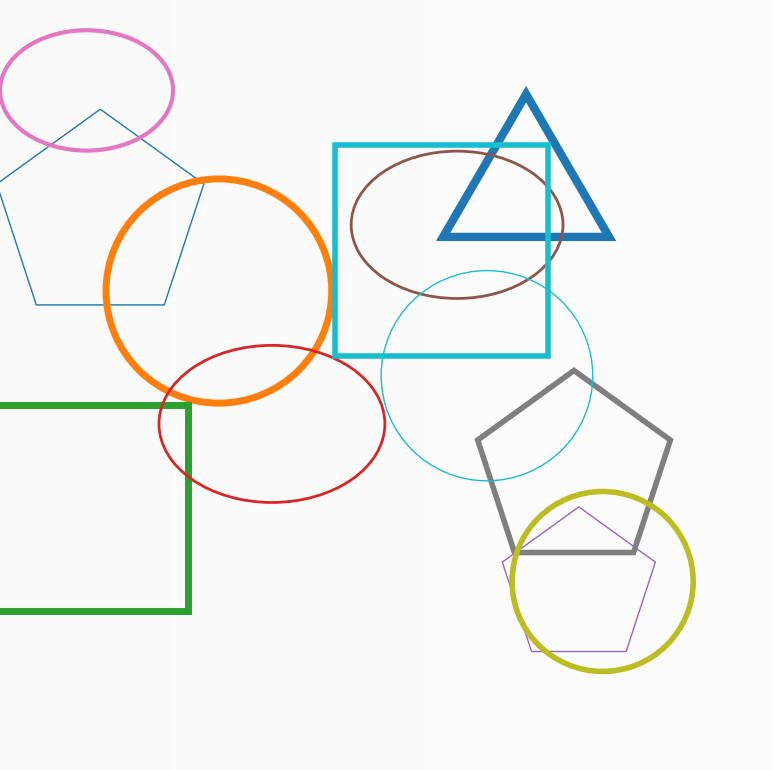[{"shape": "triangle", "thickness": 3, "radius": 0.62, "center": [0.679, 0.754]}, {"shape": "pentagon", "thickness": 0.5, "radius": 0.7, "center": [0.129, 0.718]}, {"shape": "circle", "thickness": 2.5, "radius": 0.73, "center": [0.282, 0.622]}, {"shape": "square", "thickness": 2.5, "radius": 0.67, "center": [0.109, 0.34]}, {"shape": "oval", "thickness": 1, "radius": 0.73, "center": [0.351, 0.449]}, {"shape": "pentagon", "thickness": 0.5, "radius": 0.52, "center": [0.747, 0.238]}, {"shape": "oval", "thickness": 1, "radius": 0.68, "center": [0.59, 0.708]}, {"shape": "oval", "thickness": 1.5, "radius": 0.56, "center": [0.112, 0.883]}, {"shape": "pentagon", "thickness": 2, "radius": 0.65, "center": [0.741, 0.388]}, {"shape": "circle", "thickness": 2, "radius": 0.58, "center": [0.778, 0.245]}, {"shape": "square", "thickness": 2, "radius": 0.69, "center": [0.57, 0.674]}, {"shape": "circle", "thickness": 0.5, "radius": 0.68, "center": [0.628, 0.512]}]